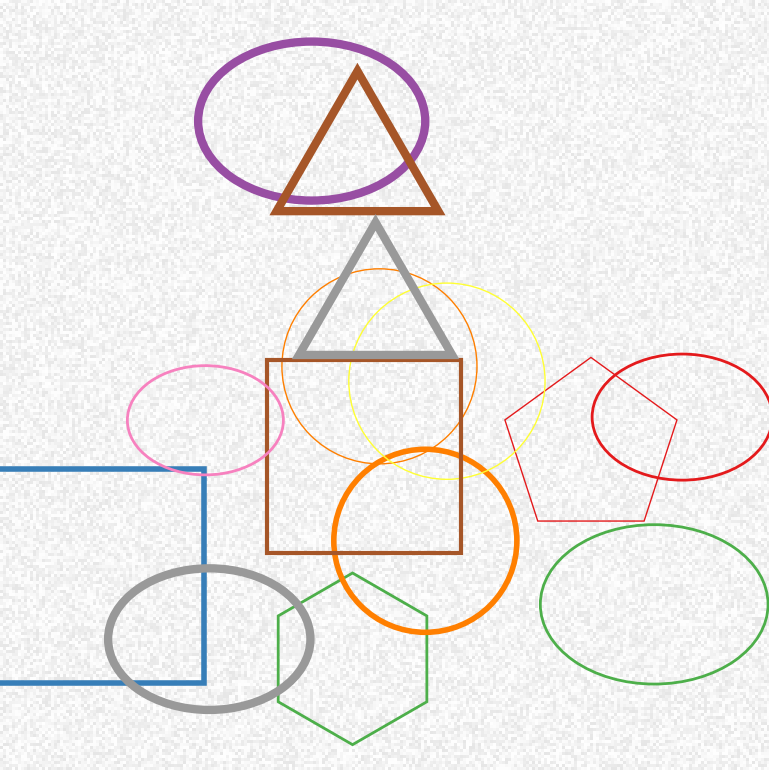[{"shape": "pentagon", "thickness": 0.5, "radius": 0.59, "center": [0.767, 0.418]}, {"shape": "oval", "thickness": 1, "radius": 0.58, "center": [0.886, 0.458]}, {"shape": "square", "thickness": 2, "radius": 0.69, "center": [0.127, 0.252]}, {"shape": "oval", "thickness": 1, "radius": 0.74, "center": [0.85, 0.215]}, {"shape": "hexagon", "thickness": 1, "radius": 0.56, "center": [0.458, 0.144]}, {"shape": "oval", "thickness": 3, "radius": 0.74, "center": [0.405, 0.843]}, {"shape": "circle", "thickness": 0.5, "radius": 0.63, "center": [0.493, 0.524]}, {"shape": "circle", "thickness": 2, "radius": 0.59, "center": [0.552, 0.298]}, {"shape": "circle", "thickness": 0.5, "radius": 0.64, "center": [0.58, 0.505]}, {"shape": "square", "thickness": 1.5, "radius": 0.63, "center": [0.473, 0.407]}, {"shape": "triangle", "thickness": 3, "radius": 0.61, "center": [0.464, 0.786]}, {"shape": "oval", "thickness": 1, "radius": 0.51, "center": [0.267, 0.454]}, {"shape": "oval", "thickness": 3, "radius": 0.66, "center": [0.272, 0.17]}, {"shape": "triangle", "thickness": 3, "radius": 0.57, "center": [0.488, 0.596]}]